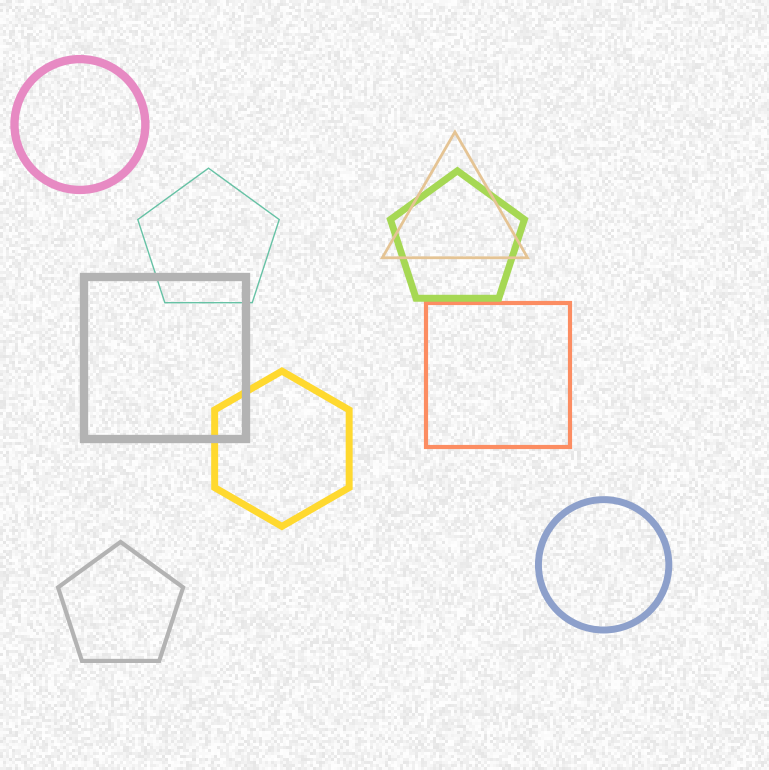[{"shape": "pentagon", "thickness": 0.5, "radius": 0.48, "center": [0.271, 0.685]}, {"shape": "square", "thickness": 1.5, "radius": 0.47, "center": [0.646, 0.513]}, {"shape": "circle", "thickness": 2.5, "radius": 0.42, "center": [0.784, 0.266]}, {"shape": "circle", "thickness": 3, "radius": 0.42, "center": [0.104, 0.838]}, {"shape": "pentagon", "thickness": 2.5, "radius": 0.46, "center": [0.594, 0.687]}, {"shape": "hexagon", "thickness": 2.5, "radius": 0.5, "center": [0.366, 0.417]}, {"shape": "triangle", "thickness": 1, "radius": 0.54, "center": [0.591, 0.72]}, {"shape": "square", "thickness": 3, "radius": 0.53, "center": [0.215, 0.535]}, {"shape": "pentagon", "thickness": 1.5, "radius": 0.43, "center": [0.157, 0.211]}]